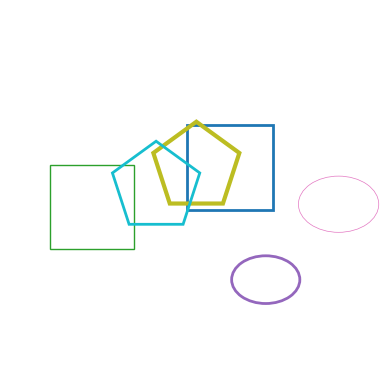[{"shape": "square", "thickness": 2, "radius": 0.56, "center": [0.598, 0.565]}, {"shape": "square", "thickness": 1, "radius": 0.55, "center": [0.239, 0.462]}, {"shape": "oval", "thickness": 2, "radius": 0.44, "center": [0.69, 0.274]}, {"shape": "oval", "thickness": 0.5, "radius": 0.52, "center": [0.879, 0.47]}, {"shape": "pentagon", "thickness": 3, "radius": 0.59, "center": [0.51, 0.566]}, {"shape": "pentagon", "thickness": 2, "radius": 0.6, "center": [0.405, 0.514]}]